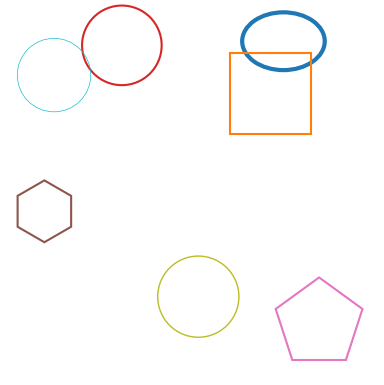[{"shape": "oval", "thickness": 3, "radius": 0.54, "center": [0.736, 0.893]}, {"shape": "square", "thickness": 1.5, "radius": 0.52, "center": [0.703, 0.758]}, {"shape": "circle", "thickness": 1.5, "radius": 0.52, "center": [0.317, 0.882]}, {"shape": "hexagon", "thickness": 1.5, "radius": 0.4, "center": [0.115, 0.451]}, {"shape": "pentagon", "thickness": 1.5, "radius": 0.59, "center": [0.829, 0.161]}, {"shape": "circle", "thickness": 1, "radius": 0.53, "center": [0.515, 0.229]}, {"shape": "circle", "thickness": 0.5, "radius": 0.48, "center": [0.14, 0.805]}]